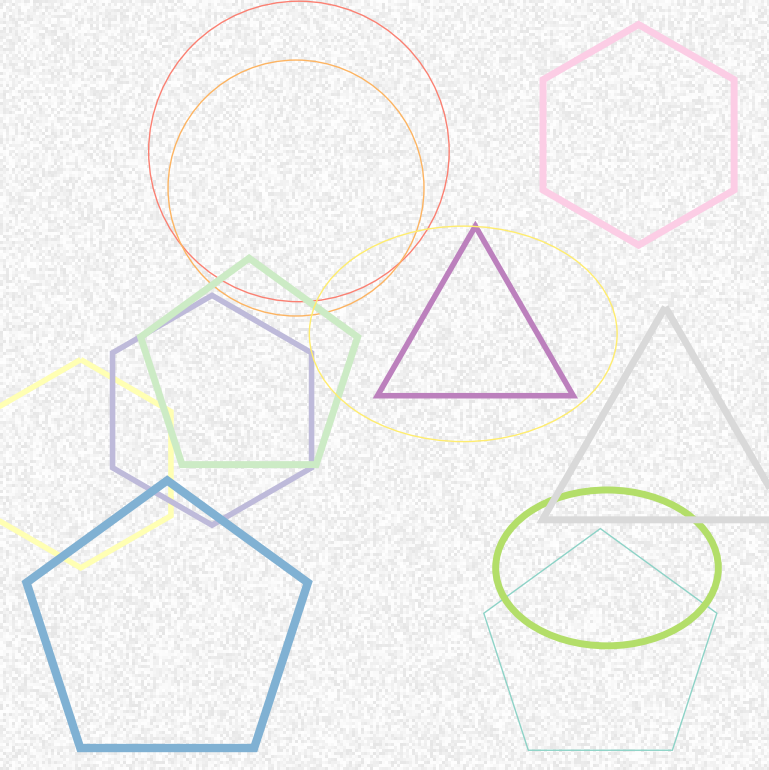[{"shape": "pentagon", "thickness": 0.5, "radius": 0.8, "center": [0.78, 0.154]}, {"shape": "hexagon", "thickness": 2, "radius": 0.68, "center": [0.105, 0.398]}, {"shape": "hexagon", "thickness": 2, "radius": 0.75, "center": [0.275, 0.467]}, {"shape": "circle", "thickness": 0.5, "radius": 0.98, "center": [0.388, 0.803]}, {"shape": "pentagon", "thickness": 3, "radius": 0.96, "center": [0.217, 0.184]}, {"shape": "circle", "thickness": 0.5, "radius": 0.83, "center": [0.384, 0.756]}, {"shape": "oval", "thickness": 2.5, "radius": 0.72, "center": [0.788, 0.262]}, {"shape": "hexagon", "thickness": 2.5, "radius": 0.72, "center": [0.829, 0.825]}, {"shape": "triangle", "thickness": 2.5, "radius": 0.92, "center": [0.864, 0.417]}, {"shape": "triangle", "thickness": 2, "radius": 0.73, "center": [0.617, 0.559]}, {"shape": "pentagon", "thickness": 2.5, "radius": 0.74, "center": [0.324, 0.517]}, {"shape": "oval", "thickness": 0.5, "radius": 1.0, "center": [0.602, 0.566]}]